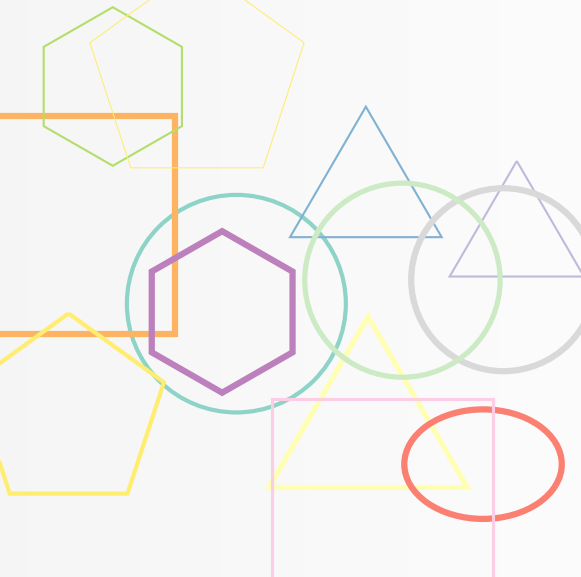[{"shape": "circle", "thickness": 2, "radius": 0.94, "center": [0.407, 0.473]}, {"shape": "triangle", "thickness": 2.5, "radius": 0.99, "center": [0.633, 0.254]}, {"shape": "triangle", "thickness": 1, "radius": 0.67, "center": [0.889, 0.587]}, {"shape": "oval", "thickness": 3, "radius": 0.68, "center": [0.831, 0.195]}, {"shape": "triangle", "thickness": 1, "radius": 0.75, "center": [0.629, 0.664]}, {"shape": "square", "thickness": 3, "radius": 0.94, "center": [0.112, 0.609]}, {"shape": "hexagon", "thickness": 1, "radius": 0.69, "center": [0.194, 0.849]}, {"shape": "square", "thickness": 1.5, "radius": 0.95, "center": [0.658, 0.119]}, {"shape": "circle", "thickness": 3, "radius": 0.79, "center": [0.866, 0.515]}, {"shape": "hexagon", "thickness": 3, "radius": 0.7, "center": [0.382, 0.459]}, {"shape": "circle", "thickness": 2.5, "radius": 0.84, "center": [0.692, 0.514]}, {"shape": "pentagon", "thickness": 0.5, "radius": 0.97, "center": [0.339, 0.865]}, {"shape": "pentagon", "thickness": 2, "radius": 0.86, "center": [0.118, 0.284]}]